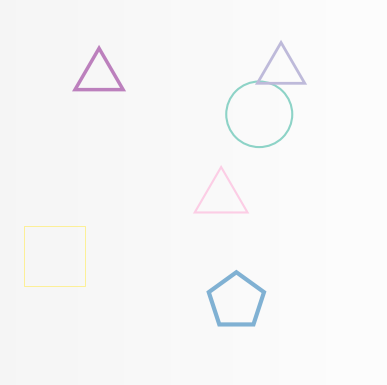[{"shape": "circle", "thickness": 1.5, "radius": 0.43, "center": [0.669, 0.703]}, {"shape": "triangle", "thickness": 2, "radius": 0.35, "center": [0.725, 0.819]}, {"shape": "pentagon", "thickness": 3, "radius": 0.37, "center": [0.61, 0.218]}, {"shape": "triangle", "thickness": 1.5, "radius": 0.39, "center": [0.571, 0.487]}, {"shape": "triangle", "thickness": 2.5, "radius": 0.36, "center": [0.256, 0.803]}, {"shape": "square", "thickness": 0.5, "radius": 0.39, "center": [0.14, 0.334]}]